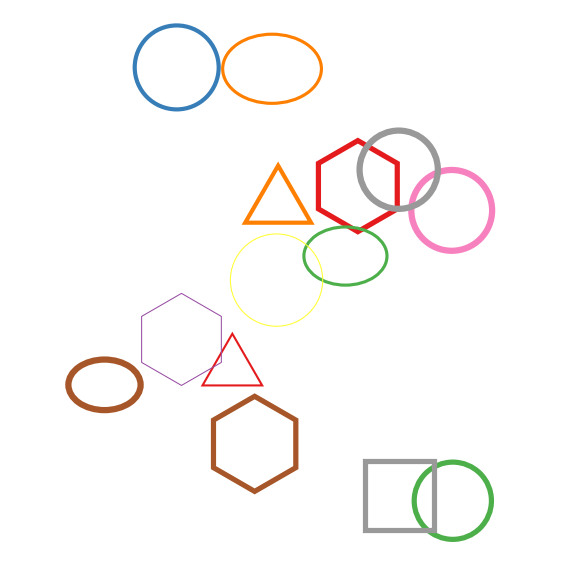[{"shape": "hexagon", "thickness": 2.5, "radius": 0.39, "center": [0.62, 0.677]}, {"shape": "triangle", "thickness": 1, "radius": 0.3, "center": [0.402, 0.362]}, {"shape": "circle", "thickness": 2, "radius": 0.36, "center": [0.306, 0.882]}, {"shape": "oval", "thickness": 1.5, "radius": 0.36, "center": [0.598, 0.556]}, {"shape": "circle", "thickness": 2.5, "radius": 0.33, "center": [0.784, 0.132]}, {"shape": "hexagon", "thickness": 0.5, "radius": 0.4, "center": [0.314, 0.411]}, {"shape": "oval", "thickness": 1.5, "radius": 0.43, "center": [0.471, 0.88]}, {"shape": "triangle", "thickness": 2, "radius": 0.33, "center": [0.482, 0.646]}, {"shape": "circle", "thickness": 0.5, "radius": 0.4, "center": [0.479, 0.514]}, {"shape": "hexagon", "thickness": 2.5, "radius": 0.41, "center": [0.441, 0.231]}, {"shape": "oval", "thickness": 3, "radius": 0.31, "center": [0.181, 0.333]}, {"shape": "circle", "thickness": 3, "radius": 0.35, "center": [0.782, 0.635]}, {"shape": "circle", "thickness": 3, "radius": 0.34, "center": [0.69, 0.705]}, {"shape": "square", "thickness": 2.5, "radius": 0.3, "center": [0.691, 0.142]}]